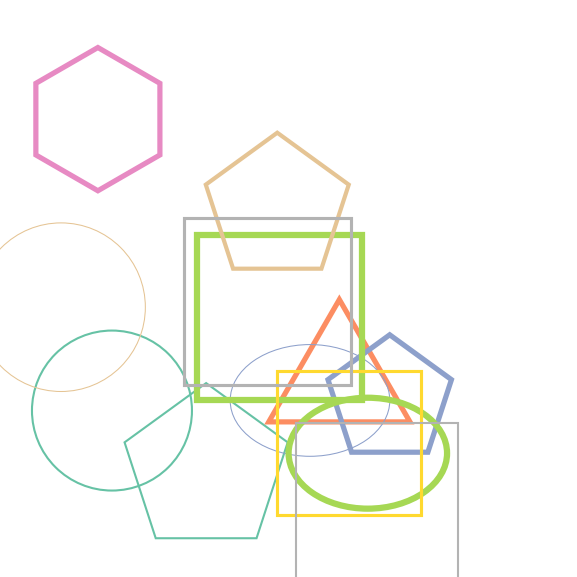[{"shape": "pentagon", "thickness": 1, "radius": 0.74, "center": [0.357, 0.187]}, {"shape": "circle", "thickness": 1, "radius": 0.69, "center": [0.194, 0.288]}, {"shape": "triangle", "thickness": 2.5, "radius": 0.71, "center": [0.588, 0.339]}, {"shape": "pentagon", "thickness": 2.5, "radius": 0.56, "center": [0.675, 0.307]}, {"shape": "oval", "thickness": 0.5, "radius": 0.69, "center": [0.537, 0.306]}, {"shape": "hexagon", "thickness": 2.5, "radius": 0.62, "center": [0.17, 0.793]}, {"shape": "oval", "thickness": 3, "radius": 0.69, "center": [0.637, 0.214]}, {"shape": "square", "thickness": 3, "radius": 0.71, "center": [0.484, 0.449]}, {"shape": "square", "thickness": 1.5, "radius": 0.62, "center": [0.605, 0.232]}, {"shape": "pentagon", "thickness": 2, "radius": 0.65, "center": [0.48, 0.639]}, {"shape": "circle", "thickness": 0.5, "radius": 0.73, "center": [0.106, 0.467]}, {"shape": "square", "thickness": 1, "radius": 0.71, "center": [0.653, 0.125]}, {"shape": "square", "thickness": 1.5, "radius": 0.72, "center": [0.463, 0.477]}]